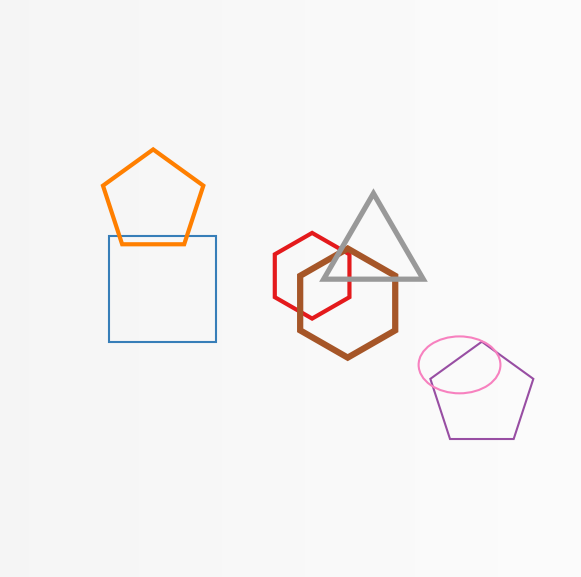[{"shape": "hexagon", "thickness": 2, "radius": 0.37, "center": [0.537, 0.522]}, {"shape": "square", "thickness": 1, "radius": 0.46, "center": [0.279, 0.499]}, {"shape": "pentagon", "thickness": 1, "radius": 0.47, "center": [0.829, 0.314]}, {"shape": "pentagon", "thickness": 2, "radius": 0.45, "center": [0.264, 0.65]}, {"shape": "hexagon", "thickness": 3, "radius": 0.47, "center": [0.598, 0.474]}, {"shape": "oval", "thickness": 1, "radius": 0.35, "center": [0.791, 0.367]}, {"shape": "triangle", "thickness": 2.5, "radius": 0.49, "center": [0.643, 0.565]}]